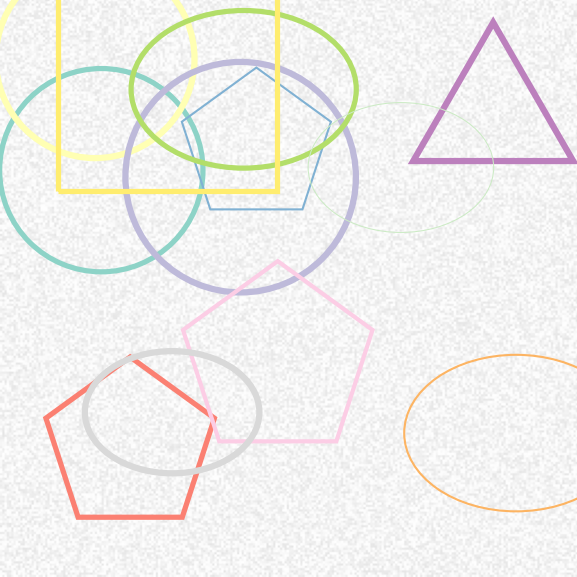[{"shape": "circle", "thickness": 2.5, "radius": 0.88, "center": [0.175, 0.704]}, {"shape": "circle", "thickness": 3, "radius": 0.86, "center": [0.165, 0.897]}, {"shape": "circle", "thickness": 3, "radius": 1.0, "center": [0.417, 0.692]}, {"shape": "pentagon", "thickness": 2.5, "radius": 0.77, "center": [0.225, 0.228]}, {"shape": "pentagon", "thickness": 1, "radius": 0.68, "center": [0.444, 0.746]}, {"shape": "oval", "thickness": 1, "radius": 0.97, "center": [0.894, 0.249]}, {"shape": "oval", "thickness": 2.5, "radius": 0.97, "center": [0.422, 0.844]}, {"shape": "pentagon", "thickness": 2, "radius": 0.86, "center": [0.481, 0.374]}, {"shape": "oval", "thickness": 3, "radius": 0.76, "center": [0.298, 0.285]}, {"shape": "triangle", "thickness": 3, "radius": 0.8, "center": [0.854, 0.8]}, {"shape": "oval", "thickness": 0.5, "radius": 0.8, "center": [0.694, 0.709]}, {"shape": "square", "thickness": 2.5, "radius": 0.95, "center": [0.291, 0.858]}]